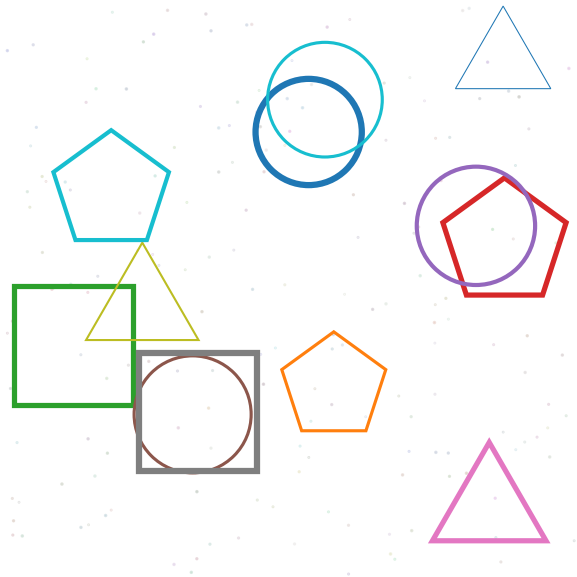[{"shape": "triangle", "thickness": 0.5, "radius": 0.48, "center": [0.871, 0.893]}, {"shape": "circle", "thickness": 3, "radius": 0.46, "center": [0.535, 0.771]}, {"shape": "pentagon", "thickness": 1.5, "radius": 0.47, "center": [0.578, 0.33]}, {"shape": "square", "thickness": 2.5, "radius": 0.52, "center": [0.128, 0.401]}, {"shape": "pentagon", "thickness": 2.5, "radius": 0.56, "center": [0.874, 0.579]}, {"shape": "circle", "thickness": 2, "radius": 0.51, "center": [0.824, 0.608]}, {"shape": "circle", "thickness": 1.5, "radius": 0.51, "center": [0.334, 0.282]}, {"shape": "triangle", "thickness": 2.5, "radius": 0.57, "center": [0.847, 0.119]}, {"shape": "square", "thickness": 3, "radius": 0.51, "center": [0.342, 0.286]}, {"shape": "triangle", "thickness": 1, "radius": 0.56, "center": [0.246, 0.467]}, {"shape": "circle", "thickness": 1.5, "radius": 0.5, "center": [0.563, 0.827]}, {"shape": "pentagon", "thickness": 2, "radius": 0.53, "center": [0.193, 0.669]}]